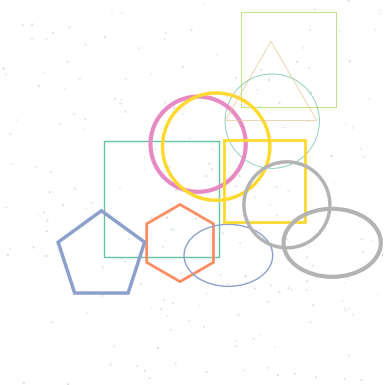[{"shape": "circle", "thickness": 0.5, "radius": 0.61, "center": [0.707, 0.685]}, {"shape": "square", "thickness": 1, "radius": 0.75, "center": [0.42, 0.483]}, {"shape": "hexagon", "thickness": 2, "radius": 0.5, "center": [0.468, 0.369]}, {"shape": "pentagon", "thickness": 2.5, "radius": 0.59, "center": [0.263, 0.334]}, {"shape": "oval", "thickness": 1, "radius": 0.58, "center": [0.593, 0.337]}, {"shape": "circle", "thickness": 3, "radius": 0.62, "center": [0.515, 0.625]}, {"shape": "square", "thickness": 0.5, "radius": 0.62, "center": [0.749, 0.846]}, {"shape": "square", "thickness": 2, "radius": 0.53, "center": [0.686, 0.53]}, {"shape": "circle", "thickness": 2.5, "radius": 0.7, "center": [0.562, 0.619]}, {"shape": "triangle", "thickness": 0.5, "radius": 0.69, "center": [0.704, 0.755]}, {"shape": "oval", "thickness": 3, "radius": 0.63, "center": [0.863, 0.369]}, {"shape": "circle", "thickness": 2.5, "radius": 0.56, "center": [0.745, 0.468]}]